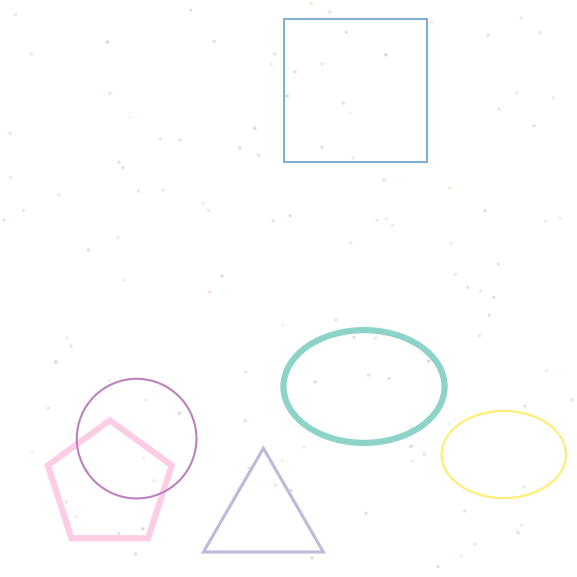[{"shape": "oval", "thickness": 3, "radius": 0.7, "center": [0.63, 0.33]}, {"shape": "triangle", "thickness": 1.5, "radius": 0.6, "center": [0.456, 0.103]}, {"shape": "square", "thickness": 1, "radius": 0.62, "center": [0.615, 0.843]}, {"shape": "pentagon", "thickness": 3, "radius": 0.56, "center": [0.19, 0.158]}, {"shape": "circle", "thickness": 1, "radius": 0.52, "center": [0.237, 0.24]}, {"shape": "oval", "thickness": 1, "radius": 0.54, "center": [0.872, 0.212]}]